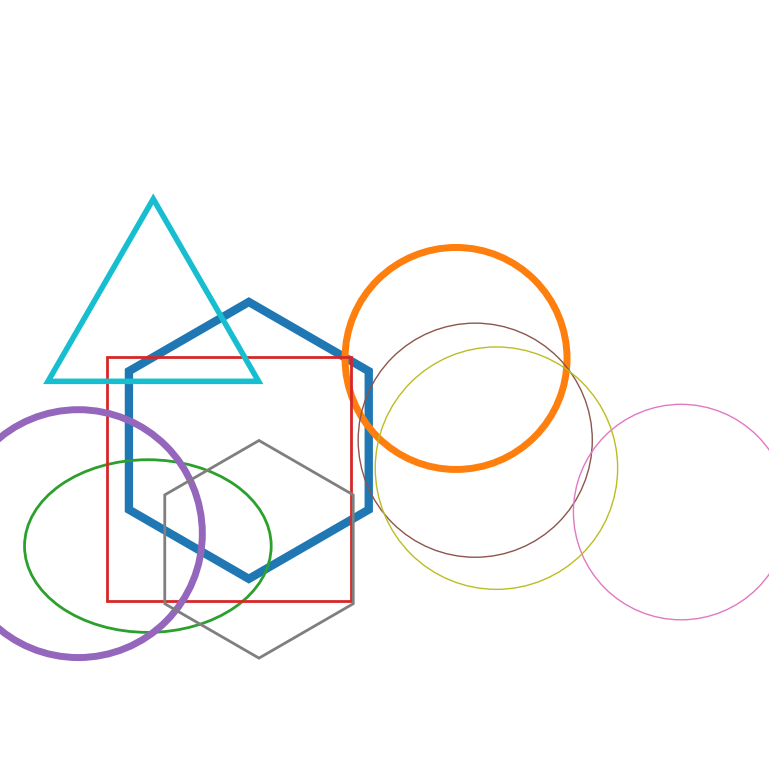[{"shape": "hexagon", "thickness": 3, "radius": 0.9, "center": [0.323, 0.428]}, {"shape": "circle", "thickness": 2.5, "radius": 0.72, "center": [0.592, 0.534]}, {"shape": "oval", "thickness": 1, "radius": 0.8, "center": [0.192, 0.291]}, {"shape": "square", "thickness": 1, "radius": 0.79, "center": [0.297, 0.378]}, {"shape": "circle", "thickness": 2.5, "radius": 0.8, "center": [0.102, 0.307]}, {"shape": "circle", "thickness": 0.5, "radius": 0.76, "center": [0.617, 0.428]}, {"shape": "circle", "thickness": 0.5, "radius": 0.7, "center": [0.885, 0.335]}, {"shape": "hexagon", "thickness": 1, "radius": 0.71, "center": [0.336, 0.287]}, {"shape": "circle", "thickness": 0.5, "radius": 0.79, "center": [0.645, 0.392]}, {"shape": "triangle", "thickness": 2, "radius": 0.79, "center": [0.199, 0.584]}]